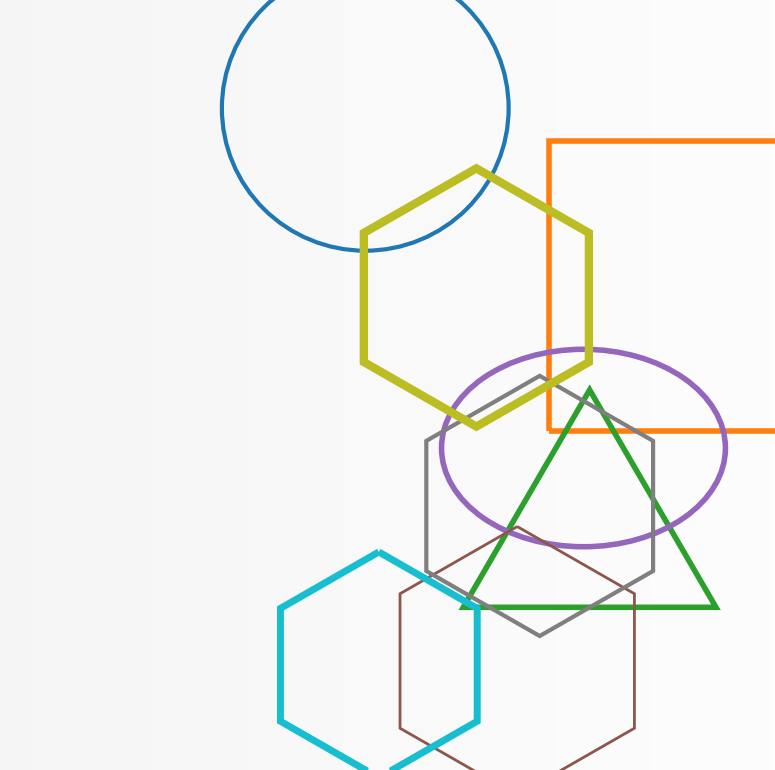[{"shape": "circle", "thickness": 1.5, "radius": 0.92, "center": [0.471, 0.859]}, {"shape": "square", "thickness": 2, "radius": 0.94, "center": [0.896, 0.628]}, {"shape": "triangle", "thickness": 2, "radius": 0.94, "center": [0.761, 0.305]}, {"shape": "oval", "thickness": 2, "radius": 0.92, "center": [0.753, 0.418]}, {"shape": "hexagon", "thickness": 1, "radius": 0.87, "center": [0.667, 0.142]}, {"shape": "hexagon", "thickness": 1.5, "radius": 0.84, "center": [0.696, 0.343]}, {"shape": "hexagon", "thickness": 3, "radius": 0.84, "center": [0.615, 0.614]}, {"shape": "hexagon", "thickness": 2.5, "radius": 0.73, "center": [0.489, 0.137]}]